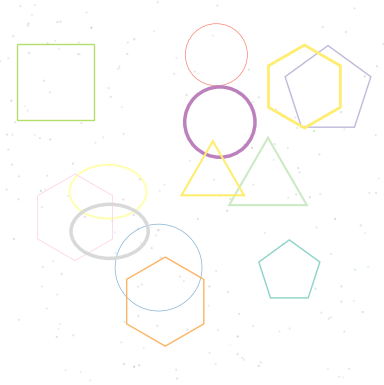[{"shape": "pentagon", "thickness": 1, "radius": 0.42, "center": [0.752, 0.294]}, {"shape": "oval", "thickness": 1.5, "radius": 0.5, "center": [0.281, 0.502]}, {"shape": "pentagon", "thickness": 1, "radius": 0.59, "center": [0.852, 0.764]}, {"shape": "circle", "thickness": 0.5, "radius": 0.4, "center": [0.562, 0.858]}, {"shape": "circle", "thickness": 0.5, "radius": 0.56, "center": [0.412, 0.305]}, {"shape": "hexagon", "thickness": 1, "radius": 0.58, "center": [0.429, 0.217]}, {"shape": "square", "thickness": 1, "radius": 0.5, "center": [0.144, 0.787]}, {"shape": "hexagon", "thickness": 0.5, "radius": 0.56, "center": [0.195, 0.436]}, {"shape": "oval", "thickness": 2.5, "radius": 0.5, "center": [0.285, 0.399]}, {"shape": "circle", "thickness": 2.5, "radius": 0.46, "center": [0.571, 0.683]}, {"shape": "triangle", "thickness": 1.5, "radius": 0.58, "center": [0.696, 0.526]}, {"shape": "hexagon", "thickness": 2, "radius": 0.54, "center": [0.791, 0.775]}, {"shape": "triangle", "thickness": 1.5, "radius": 0.47, "center": [0.553, 0.54]}]